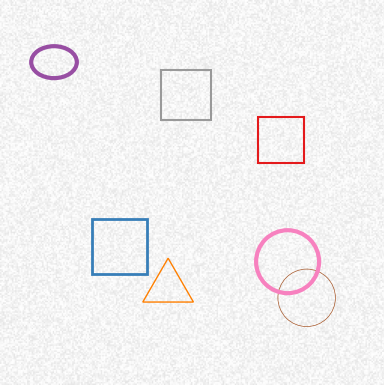[{"shape": "square", "thickness": 1.5, "radius": 0.3, "center": [0.729, 0.636]}, {"shape": "square", "thickness": 2, "radius": 0.36, "center": [0.31, 0.36]}, {"shape": "oval", "thickness": 3, "radius": 0.3, "center": [0.14, 0.839]}, {"shape": "triangle", "thickness": 1, "radius": 0.38, "center": [0.437, 0.253]}, {"shape": "circle", "thickness": 0.5, "radius": 0.37, "center": [0.797, 0.226]}, {"shape": "circle", "thickness": 3, "radius": 0.41, "center": [0.747, 0.32]}, {"shape": "square", "thickness": 1.5, "radius": 0.33, "center": [0.482, 0.752]}]